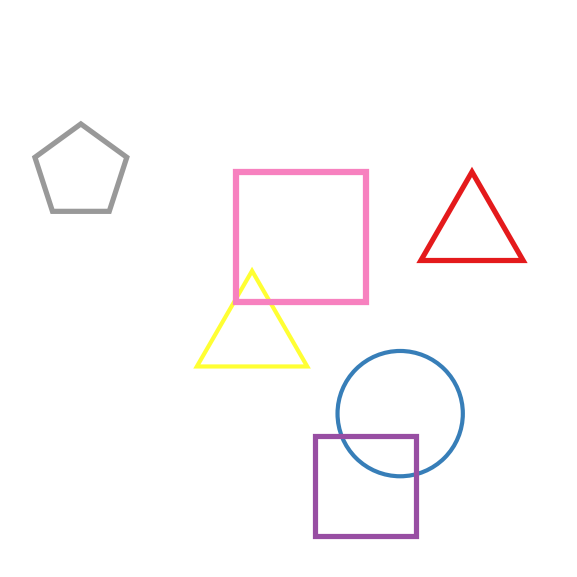[{"shape": "triangle", "thickness": 2.5, "radius": 0.51, "center": [0.817, 0.599]}, {"shape": "circle", "thickness": 2, "radius": 0.54, "center": [0.693, 0.283]}, {"shape": "square", "thickness": 2.5, "radius": 0.44, "center": [0.633, 0.157]}, {"shape": "triangle", "thickness": 2, "radius": 0.55, "center": [0.436, 0.42]}, {"shape": "square", "thickness": 3, "radius": 0.56, "center": [0.521, 0.589]}, {"shape": "pentagon", "thickness": 2.5, "radius": 0.42, "center": [0.14, 0.701]}]